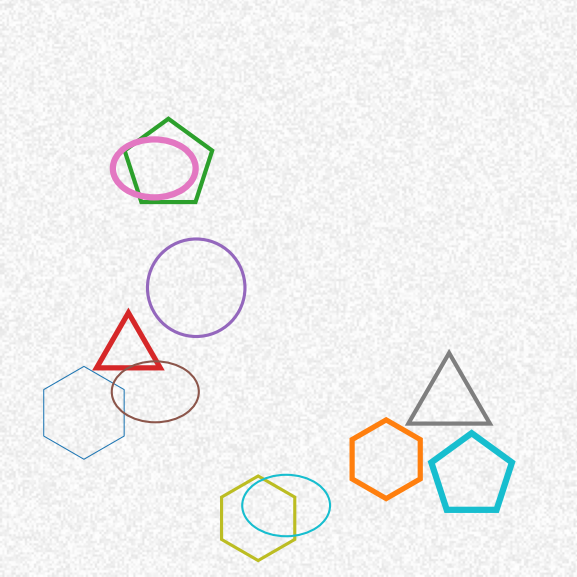[{"shape": "hexagon", "thickness": 0.5, "radius": 0.4, "center": [0.145, 0.284]}, {"shape": "hexagon", "thickness": 2.5, "radius": 0.34, "center": [0.669, 0.204]}, {"shape": "pentagon", "thickness": 2, "radius": 0.4, "center": [0.292, 0.714]}, {"shape": "triangle", "thickness": 2.5, "radius": 0.32, "center": [0.222, 0.394]}, {"shape": "circle", "thickness": 1.5, "radius": 0.42, "center": [0.34, 0.501]}, {"shape": "oval", "thickness": 1, "radius": 0.38, "center": [0.269, 0.321]}, {"shape": "oval", "thickness": 3, "radius": 0.36, "center": [0.267, 0.708]}, {"shape": "triangle", "thickness": 2, "radius": 0.41, "center": [0.778, 0.306]}, {"shape": "hexagon", "thickness": 1.5, "radius": 0.37, "center": [0.447, 0.102]}, {"shape": "pentagon", "thickness": 3, "radius": 0.37, "center": [0.817, 0.176]}, {"shape": "oval", "thickness": 1, "radius": 0.38, "center": [0.495, 0.124]}]